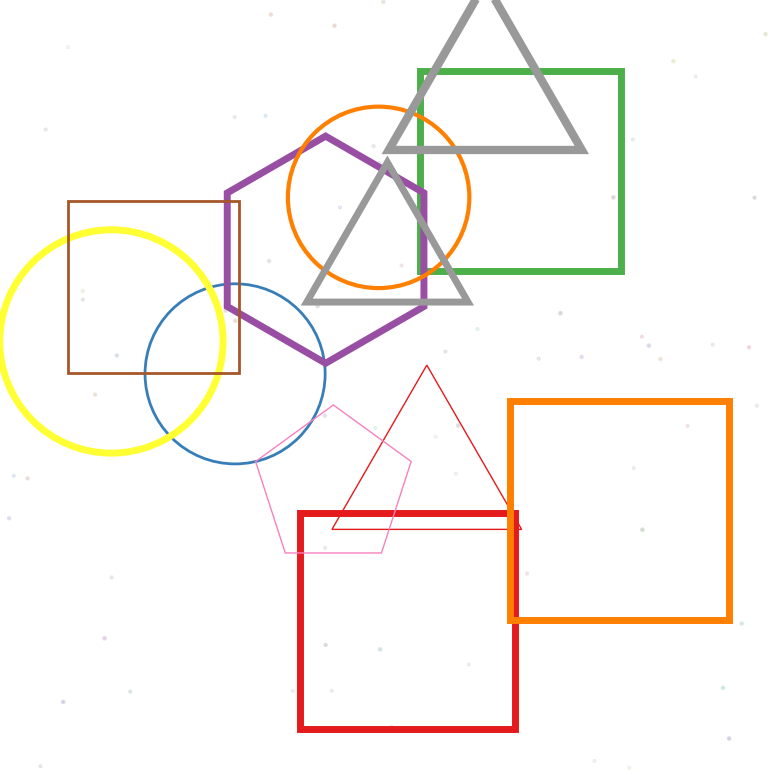[{"shape": "triangle", "thickness": 0.5, "radius": 0.71, "center": [0.554, 0.384]}, {"shape": "square", "thickness": 2.5, "radius": 0.7, "center": [0.529, 0.194]}, {"shape": "circle", "thickness": 1, "radius": 0.58, "center": [0.305, 0.514]}, {"shape": "square", "thickness": 2.5, "radius": 0.65, "center": [0.676, 0.778]}, {"shape": "hexagon", "thickness": 2.5, "radius": 0.74, "center": [0.423, 0.676]}, {"shape": "square", "thickness": 2.5, "radius": 0.71, "center": [0.804, 0.337]}, {"shape": "circle", "thickness": 1.5, "radius": 0.59, "center": [0.492, 0.744]}, {"shape": "circle", "thickness": 2.5, "radius": 0.73, "center": [0.145, 0.557]}, {"shape": "square", "thickness": 1, "radius": 0.56, "center": [0.199, 0.627]}, {"shape": "pentagon", "thickness": 0.5, "radius": 0.53, "center": [0.433, 0.368]}, {"shape": "triangle", "thickness": 2.5, "radius": 0.6, "center": [0.503, 0.668]}, {"shape": "triangle", "thickness": 3, "radius": 0.72, "center": [0.63, 0.878]}]